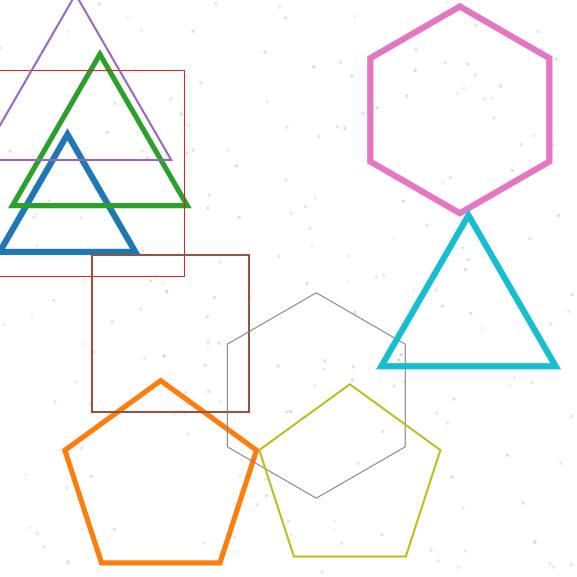[{"shape": "triangle", "thickness": 3, "radius": 0.68, "center": [0.117, 0.631]}, {"shape": "pentagon", "thickness": 2.5, "radius": 0.87, "center": [0.278, 0.166]}, {"shape": "triangle", "thickness": 2.5, "radius": 0.87, "center": [0.173, 0.73]}, {"shape": "square", "thickness": 0.5, "radius": 0.89, "center": [0.141, 0.7]}, {"shape": "triangle", "thickness": 1, "radius": 0.96, "center": [0.131, 0.818]}, {"shape": "square", "thickness": 1, "radius": 0.68, "center": [0.296, 0.422]}, {"shape": "hexagon", "thickness": 3, "radius": 0.89, "center": [0.796, 0.809]}, {"shape": "hexagon", "thickness": 0.5, "radius": 0.89, "center": [0.548, 0.314]}, {"shape": "pentagon", "thickness": 1, "radius": 0.82, "center": [0.606, 0.169]}, {"shape": "triangle", "thickness": 3, "radius": 0.87, "center": [0.811, 0.452]}]